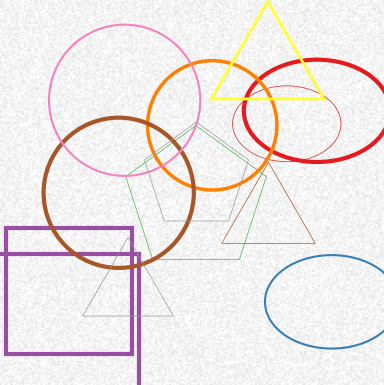[{"shape": "oval", "thickness": 0.5, "radius": 0.7, "center": [0.745, 0.678]}, {"shape": "oval", "thickness": 3, "radius": 0.95, "center": [0.823, 0.712]}, {"shape": "oval", "thickness": 1.5, "radius": 0.87, "center": [0.862, 0.216]}, {"shape": "pentagon", "thickness": 0.5, "radius": 0.96, "center": [0.509, 0.482]}, {"shape": "square", "thickness": 3, "radius": 0.82, "center": [0.179, 0.243]}, {"shape": "square", "thickness": 3, "radius": 0.95, "center": [0.171, 0.151]}, {"shape": "circle", "thickness": 2.5, "radius": 0.84, "center": [0.551, 0.674]}, {"shape": "triangle", "thickness": 2, "radius": 0.84, "center": [0.695, 0.827]}, {"shape": "circle", "thickness": 3, "radius": 0.98, "center": [0.308, 0.499]}, {"shape": "triangle", "thickness": 0.5, "radius": 0.7, "center": [0.697, 0.438]}, {"shape": "circle", "thickness": 1.5, "radius": 0.98, "center": [0.324, 0.74]}, {"shape": "pentagon", "thickness": 0.5, "radius": 0.71, "center": [0.51, 0.541]}, {"shape": "triangle", "thickness": 0.5, "radius": 0.68, "center": [0.333, 0.247]}]